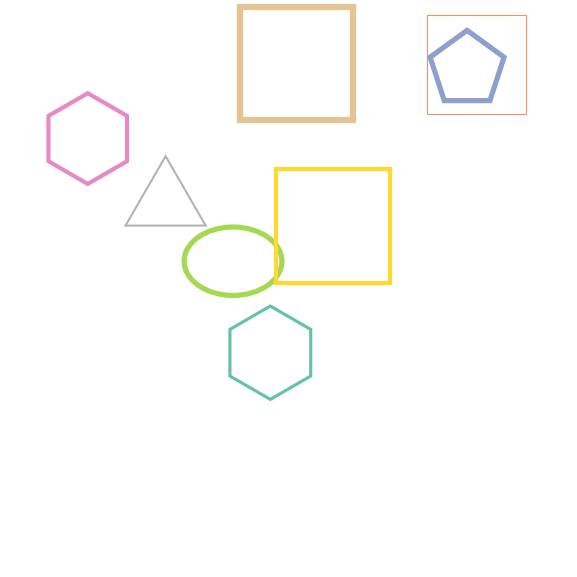[{"shape": "hexagon", "thickness": 1.5, "radius": 0.4, "center": [0.468, 0.388]}, {"shape": "square", "thickness": 0.5, "radius": 0.43, "center": [0.825, 0.888]}, {"shape": "pentagon", "thickness": 2.5, "radius": 0.34, "center": [0.809, 0.879]}, {"shape": "hexagon", "thickness": 2, "radius": 0.39, "center": [0.152, 0.759]}, {"shape": "oval", "thickness": 2.5, "radius": 0.42, "center": [0.404, 0.547]}, {"shape": "square", "thickness": 2, "radius": 0.5, "center": [0.576, 0.608]}, {"shape": "square", "thickness": 3, "radius": 0.49, "center": [0.514, 0.889]}, {"shape": "triangle", "thickness": 1, "radius": 0.4, "center": [0.287, 0.649]}]